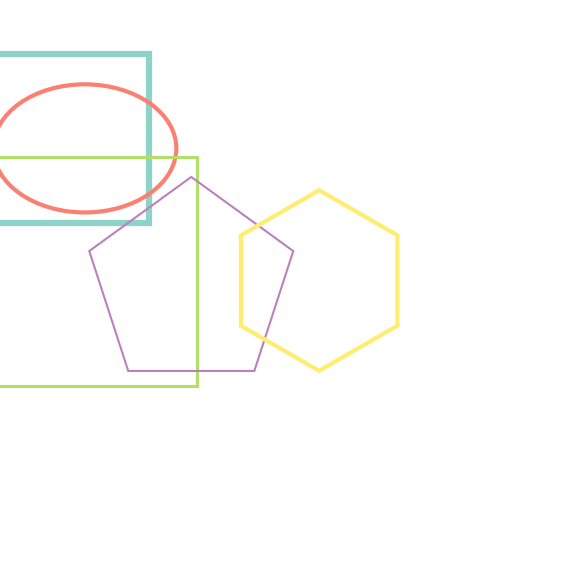[{"shape": "square", "thickness": 3, "radius": 0.73, "center": [0.112, 0.759]}, {"shape": "oval", "thickness": 2, "radius": 0.79, "center": [0.147, 0.742]}, {"shape": "square", "thickness": 1.5, "radius": 0.99, "center": [0.143, 0.529]}, {"shape": "pentagon", "thickness": 1, "radius": 0.93, "center": [0.331, 0.507]}, {"shape": "hexagon", "thickness": 2, "radius": 0.78, "center": [0.553, 0.513]}]